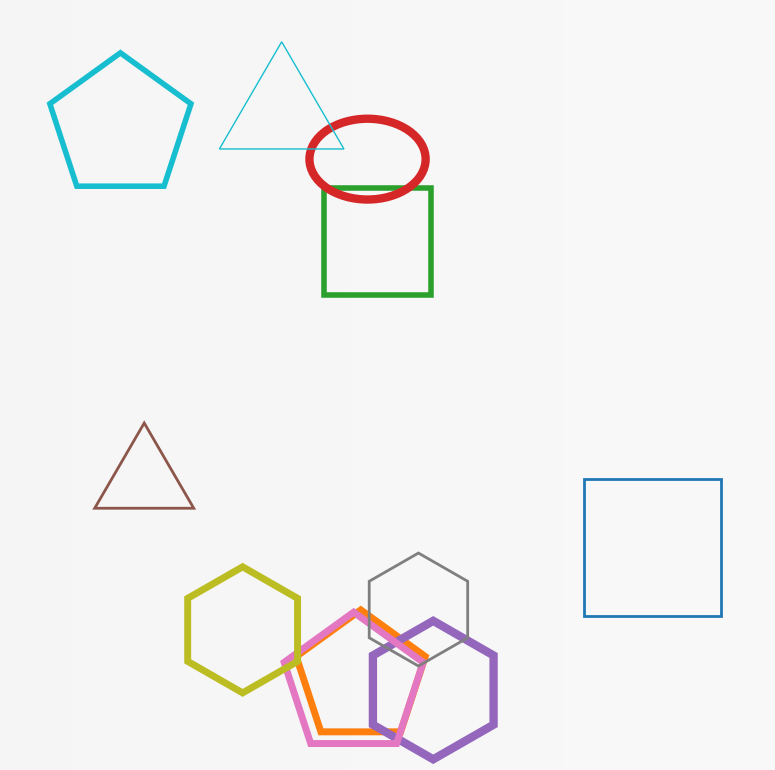[{"shape": "square", "thickness": 1, "radius": 0.44, "center": [0.842, 0.289]}, {"shape": "pentagon", "thickness": 2.5, "radius": 0.44, "center": [0.466, 0.12]}, {"shape": "square", "thickness": 2, "radius": 0.35, "center": [0.487, 0.687]}, {"shape": "oval", "thickness": 3, "radius": 0.37, "center": [0.474, 0.793]}, {"shape": "hexagon", "thickness": 3, "radius": 0.45, "center": [0.559, 0.104]}, {"shape": "triangle", "thickness": 1, "radius": 0.37, "center": [0.186, 0.377]}, {"shape": "pentagon", "thickness": 2.5, "radius": 0.47, "center": [0.456, 0.111]}, {"shape": "hexagon", "thickness": 1, "radius": 0.37, "center": [0.54, 0.208]}, {"shape": "hexagon", "thickness": 2.5, "radius": 0.41, "center": [0.313, 0.182]}, {"shape": "pentagon", "thickness": 2, "radius": 0.48, "center": [0.155, 0.836]}, {"shape": "triangle", "thickness": 0.5, "radius": 0.46, "center": [0.363, 0.853]}]